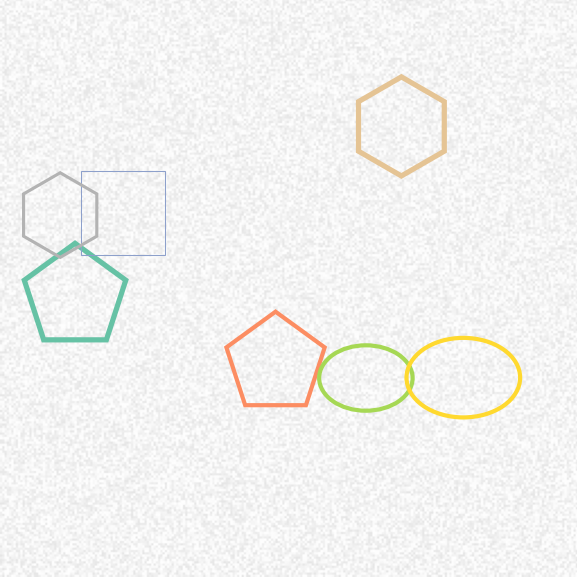[{"shape": "pentagon", "thickness": 2.5, "radius": 0.46, "center": [0.13, 0.485]}, {"shape": "pentagon", "thickness": 2, "radius": 0.45, "center": [0.477, 0.37]}, {"shape": "square", "thickness": 0.5, "radius": 0.36, "center": [0.214, 0.631]}, {"shape": "oval", "thickness": 2, "radius": 0.4, "center": [0.634, 0.345]}, {"shape": "oval", "thickness": 2, "radius": 0.49, "center": [0.802, 0.345]}, {"shape": "hexagon", "thickness": 2.5, "radius": 0.43, "center": [0.695, 0.78]}, {"shape": "hexagon", "thickness": 1.5, "radius": 0.37, "center": [0.104, 0.627]}]